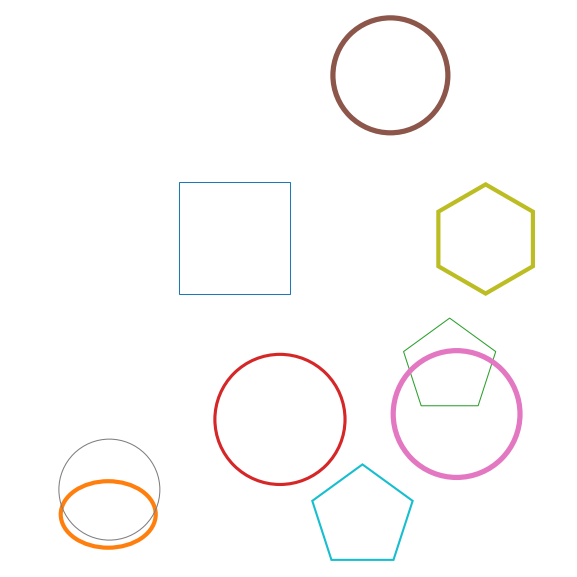[{"shape": "square", "thickness": 0.5, "radius": 0.48, "center": [0.406, 0.587]}, {"shape": "oval", "thickness": 2, "radius": 0.41, "center": [0.187, 0.108]}, {"shape": "pentagon", "thickness": 0.5, "radius": 0.42, "center": [0.779, 0.364]}, {"shape": "circle", "thickness": 1.5, "radius": 0.56, "center": [0.485, 0.273]}, {"shape": "circle", "thickness": 2.5, "radius": 0.5, "center": [0.676, 0.869]}, {"shape": "circle", "thickness": 2.5, "radius": 0.55, "center": [0.791, 0.282]}, {"shape": "circle", "thickness": 0.5, "radius": 0.44, "center": [0.189, 0.151]}, {"shape": "hexagon", "thickness": 2, "radius": 0.47, "center": [0.841, 0.585]}, {"shape": "pentagon", "thickness": 1, "radius": 0.46, "center": [0.628, 0.104]}]